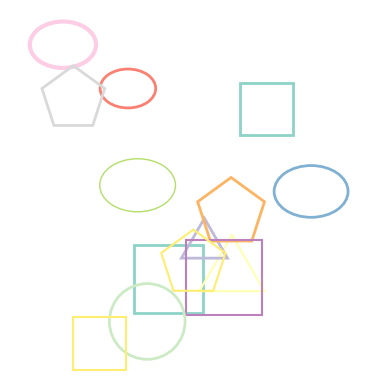[{"shape": "square", "thickness": 2, "radius": 0.34, "center": [0.693, 0.717]}, {"shape": "square", "thickness": 2, "radius": 0.44, "center": [0.438, 0.275]}, {"shape": "triangle", "thickness": 1.5, "radius": 0.49, "center": [0.602, 0.292]}, {"shape": "triangle", "thickness": 2, "radius": 0.35, "center": [0.531, 0.364]}, {"shape": "oval", "thickness": 2, "radius": 0.36, "center": [0.332, 0.77]}, {"shape": "oval", "thickness": 2, "radius": 0.48, "center": [0.808, 0.503]}, {"shape": "pentagon", "thickness": 2, "radius": 0.46, "center": [0.6, 0.448]}, {"shape": "oval", "thickness": 1, "radius": 0.49, "center": [0.357, 0.519]}, {"shape": "oval", "thickness": 3, "radius": 0.43, "center": [0.163, 0.884]}, {"shape": "pentagon", "thickness": 2, "radius": 0.43, "center": [0.19, 0.744]}, {"shape": "square", "thickness": 1.5, "radius": 0.49, "center": [0.581, 0.28]}, {"shape": "circle", "thickness": 2, "radius": 0.49, "center": [0.382, 0.165]}, {"shape": "square", "thickness": 1.5, "radius": 0.34, "center": [0.26, 0.107]}, {"shape": "pentagon", "thickness": 1.5, "radius": 0.44, "center": [0.502, 0.316]}]